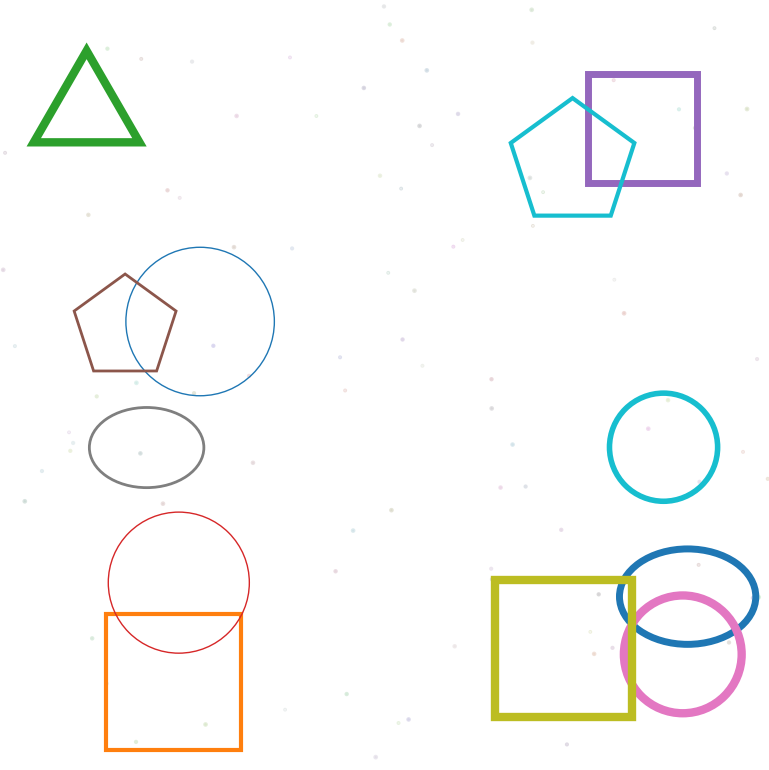[{"shape": "circle", "thickness": 0.5, "radius": 0.48, "center": [0.26, 0.582]}, {"shape": "oval", "thickness": 2.5, "radius": 0.44, "center": [0.893, 0.225]}, {"shape": "square", "thickness": 1.5, "radius": 0.44, "center": [0.225, 0.114]}, {"shape": "triangle", "thickness": 3, "radius": 0.4, "center": [0.112, 0.855]}, {"shape": "circle", "thickness": 0.5, "radius": 0.46, "center": [0.232, 0.243]}, {"shape": "square", "thickness": 2.5, "radius": 0.35, "center": [0.835, 0.833]}, {"shape": "pentagon", "thickness": 1, "radius": 0.35, "center": [0.162, 0.575]}, {"shape": "circle", "thickness": 3, "radius": 0.38, "center": [0.887, 0.15]}, {"shape": "oval", "thickness": 1, "radius": 0.37, "center": [0.19, 0.419]}, {"shape": "square", "thickness": 3, "radius": 0.45, "center": [0.732, 0.158]}, {"shape": "pentagon", "thickness": 1.5, "radius": 0.42, "center": [0.744, 0.788]}, {"shape": "circle", "thickness": 2, "radius": 0.35, "center": [0.862, 0.419]}]